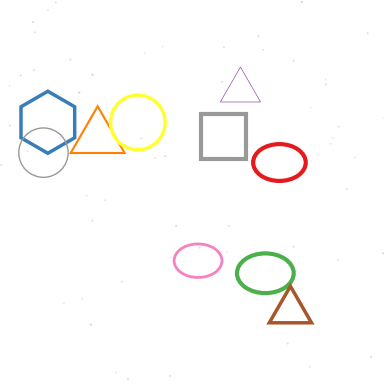[{"shape": "oval", "thickness": 3, "radius": 0.34, "center": [0.726, 0.578]}, {"shape": "hexagon", "thickness": 2.5, "radius": 0.4, "center": [0.124, 0.682]}, {"shape": "oval", "thickness": 3, "radius": 0.37, "center": [0.689, 0.29]}, {"shape": "triangle", "thickness": 0.5, "radius": 0.3, "center": [0.625, 0.765]}, {"shape": "triangle", "thickness": 1.5, "radius": 0.4, "center": [0.254, 0.643]}, {"shape": "circle", "thickness": 2.5, "radius": 0.35, "center": [0.358, 0.682]}, {"shape": "triangle", "thickness": 2.5, "radius": 0.32, "center": [0.754, 0.193]}, {"shape": "oval", "thickness": 2, "radius": 0.31, "center": [0.514, 0.323]}, {"shape": "circle", "thickness": 1, "radius": 0.32, "center": [0.113, 0.604]}, {"shape": "square", "thickness": 3, "radius": 0.29, "center": [0.58, 0.646]}]